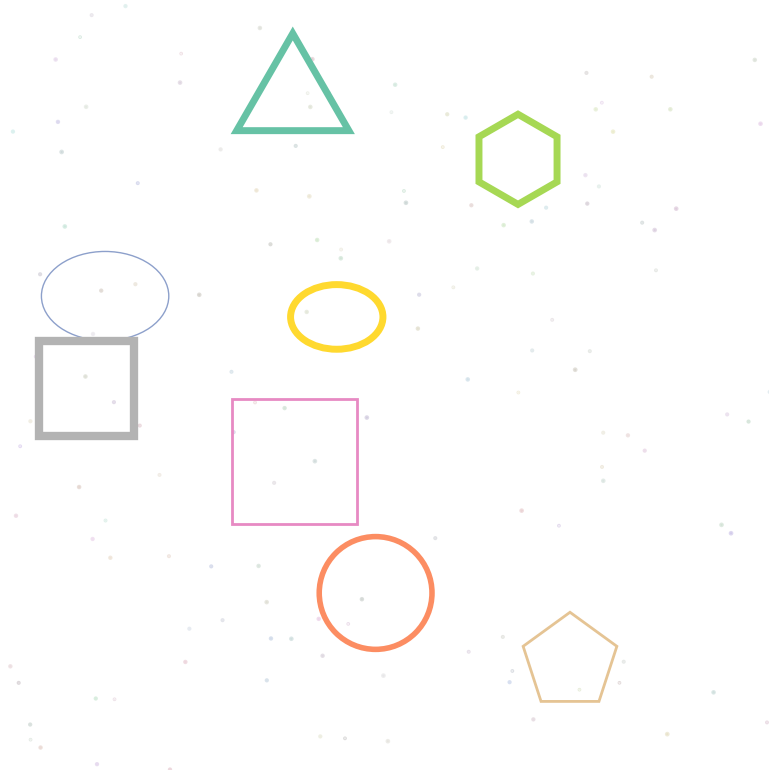[{"shape": "triangle", "thickness": 2.5, "radius": 0.42, "center": [0.38, 0.872]}, {"shape": "circle", "thickness": 2, "radius": 0.37, "center": [0.488, 0.23]}, {"shape": "oval", "thickness": 0.5, "radius": 0.41, "center": [0.136, 0.616]}, {"shape": "square", "thickness": 1, "radius": 0.41, "center": [0.382, 0.401]}, {"shape": "hexagon", "thickness": 2.5, "radius": 0.29, "center": [0.673, 0.793]}, {"shape": "oval", "thickness": 2.5, "radius": 0.3, "center": [0.437, 0.588]}, {"shape": "pentagon", "thickness": 1, "radius": 0.32, "center": [0.74, 0.141]}, {"shape": "square", "thickness": 3, "radius": 0.31, "center": [0.112, 0.495]}]